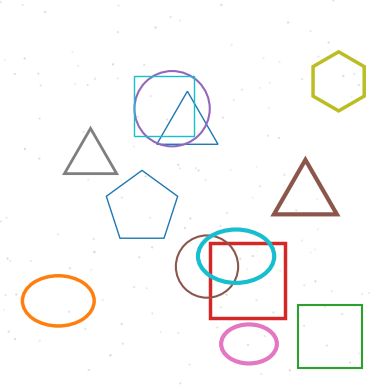[{"shape": "pentagon", "thickness": 1, "radius": 0.49, "center": [0.369, 0.46]}, {"shape": "triangle", "thickness": 1, "radius": 0.46, "center": [0.487, 0.671]}, {"shape": "oval", "thickness": 2.5, "radius": 0.47, "center": [0.151, 0.219]}, {"shape": "square", "thickness": 1.5, "radius": 0.41, "center": [0.858, 0.126]}, {"shape": "square", "thickness": 2.5, "radius": 0.49, "center": [0.644, 0.273]}, {"shape": "circle", "thickness": 1.5, "radius": 0.49, "center": [0.447, 0.718]}, {"shape": "triangle", "thickness": 3, "radius": 0.47, "center": [0.793, 0.49]}, {"shape": "circle", "thickness": 1.5, "radius": 0.4, "center": [0.538, 0.308]}, {"shape": "oval", "thickness": 3, "radius": 0.36, "center": [0.647, 0.107]}, {"shape": "triangle", "thickness": 2, "radius": 0.39, "center": [0.235, 0.588]}, {"shape": "hexagon", "thickness": 2.5, "radius": 0.38, "center": [0.88, 0.789]}, {"shape": "oval", "thickness": 3, "radius": 0.5, "center": [0.613, 0.335]}, {"shape": "square", "thickness": 1, "radius": 0.39, "center": [0.426, 0.726]}]